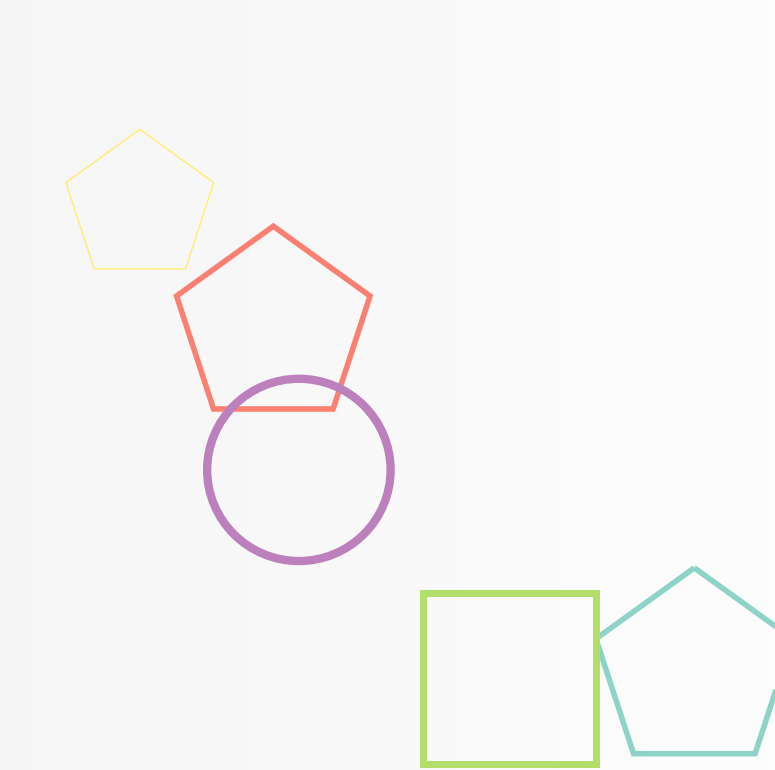[{"shape": "pentagon", "thickness": 2, "radius": 0.67, "center": [0.896, 0.129]}, {"shape": "pentagon", "thickness": 2, "radius": 0.66, "center": [0.353, 0.575]}, {"shape": "square", "thickness": 2.5, "radius": 0.56, "center": [0.657, 0.119]}, {"shape": "circle", "thickness": 3, "radius": 0.59, "center": [0.386, 0.39]}, {"shape": "pentagon", "thickness": 0.5, "radius": 0.5, "center": [0.18, 0.732]}]